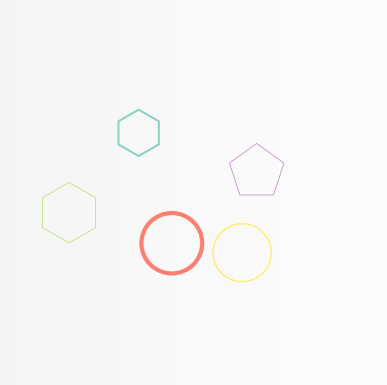[{"shape": "hexagon", "thickness": 1.5, "radius": 0.3, "center": [0.358, 0.655]}, {"shape": "circle", "thickness": 3, "radius": 0.39, "center": [0.443, 0.368]}, {"shape": "hexagon", "thickness": 0.5, "radius": 0.39, "center": [0.178, 0.448]}, {"shape": "pentagon", "thickness": 0.5, "radius": 0.37, "center": [0.662, 0.553]}, {"shape": "circle", "thickness": 1, "radius": 0.38, "center": [0.625, 0.344]}]